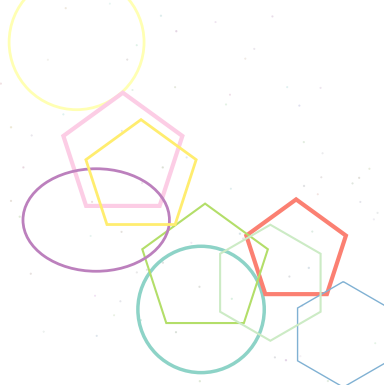[{"shape": "circle", "thickness": 2.5, "radius": 0.82, "center": [0.522, 0.196]}, {"shape": "circle", "thickness": 2, "radius": 0.88, "center": [0.199, 0.89]}, {"shape": "pentagon", "thickness": 3, "radius": 0.68, "center": [0.769, 0.346]}, {"shape": "hexagon", "thickness": 1, "radius": 0.69, "center": [0.892, 0.131]}, {"shape": "pentagon", "thickness": 1.5, "radius": 0.86, "center": [0.533, 0.3]}, {"shape": "pentagon", "thickness": 3, "radius": 0.81, "center": [0.319, 0.597]}, {"shape": "oval", "thickness": 2, "radius": 0.95, "center": [0.25, 0.429]}, {"shape": "hexagon", "thickness": 1.5, "radius": 0.75, "center": [0.702, 0.266]}, {"shape": "pentagon", "thickness": 2, "radius": 0.75, "center": [0.366, 0.539]}]